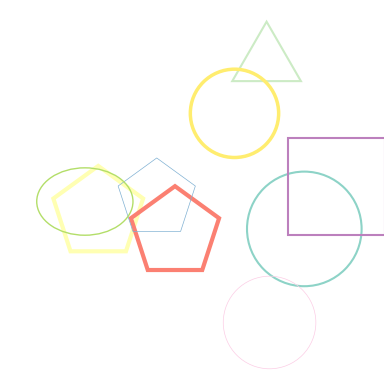[{"shape": "circle", "thickness": 1.5, "radius": 0.74, "center": [0.79, 0.405]}, {"shape": "pentagon", "thickness": 3, "radius": 0.61, "center": [0.255, 0.446]}, {"shape": "pentagon", "thickness": 3, "radius": 0.6, "center": [0.455, 0.396]}, {"shape": "pentagon", "thickness": 0.5, "radius": 0.53, "center": [0.407, 0.484]}, {"shape": "oval", "thickness": 1, "radius": 0.63, "center": [0.22, 0.477]}, {"shape": "circle", "thickness": 0.5, "radius": 0.6, "center": [0.7, 0.162]}, {"shape": "square", "thickness": 1.5, "radius": 0.63, "center": [0.874, 0.514]}, {"shape": "triangle", "thickness": 1.5, "radius": 0.51, "center": [0.692, 0.841]}, {"shape": "circle", "thickness": 2.5, "radius": 0.57, "center": [0.609, 0.706]}]